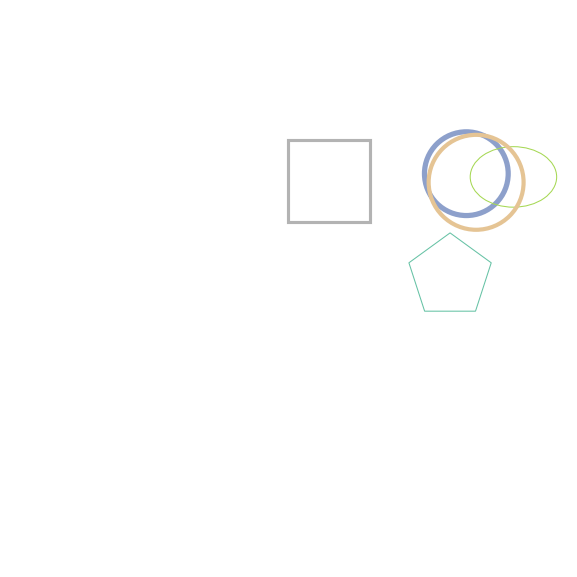[{"shape": "pentagon", "thickness": 0.5, "radius": 0.37, "center": [0.779, 0.521]}, {"shape": "circle", "thickness": 2.5, "radius": 0.36, "center": [0.808, 0.698]}, {"shape": "oval", "thickness": 0.5, "radius": 0.37, "center": [0.889, 0.693]}, {"shape": "circle", "thickness": 2, "radius": 0.41, "center": [0.824, 0.683]}, {"shape": "square", "thickness": 1.5, "radius": 0.35, "center": [0.57, 0.686]}]